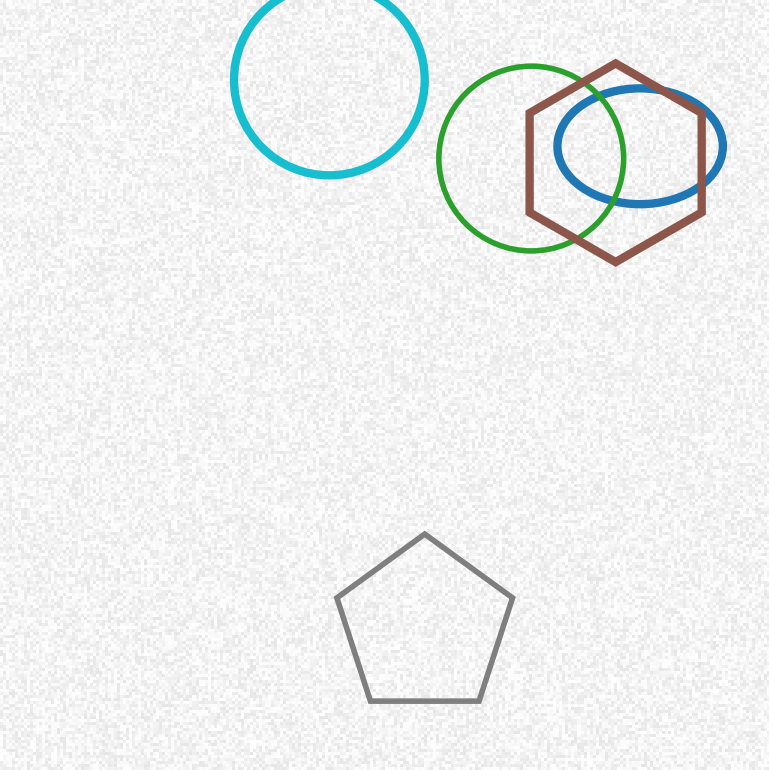[{"shape": "oval", "thickness": 3, "radius": 0.54, "center": [0.831, 0.81]}, {"shape": "circle", "thickness": 2, "radius": 0.6, "center": [0.69, 0.794]}, {"shape": "hexagon", "thickness": 3, "radius": 0.65, "center": [0.8, 0.789]}, {"shape": "pentagon", "thickness": 2, "radius": 0.6, "center": [0.552, 0.186]}, {"shape": "circle", "thickness": 3, "radius": 0.62, "center": [0.428, 0.896]}]